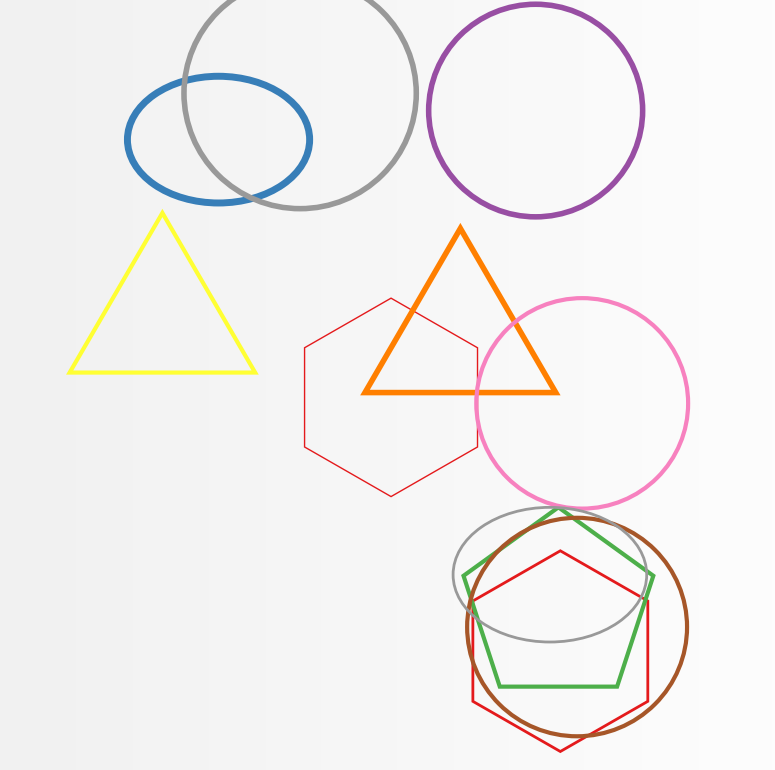[{"shape": "hexagon", "thickness": 0.5, "radius": 0.64, "center": [0.505, 0.484]}, {"shape": "hexagon", "thickness": 1, "radius": 0.65, "center": [0.723, 0.154]}, {"shape": "oval", "thickness": 2.5, "radius": 0.59, "center": [0.282, 0.819]}, {"shape": "pentagon", "thickness": 1.5, "radius": 0.64, "center": [0.721, 0.212]}, {"shape": "circle", "thickness": 2, "radius": 0.69, "center": [0.691, 0.856]}, {"shape": "triangle", "thickness": 2, "radius": 0.71, "center": [0.594, 0.561]}, {"shape": "triangle", "thickness": 1.5, "radius": 0.69, "center": [0.21, 0.585]}, {"shape": "circle", "thickness": 1.5, "radius": 0.71, "center": [0.745, 0.186]}, {"shape": "circle", "thickness": 1.5, "radius": 0.68, "center": [0.751, 0.476]}, {"shape": "oval", "thickness": 1, "radius": 0.62, "center": [0.71, 0.254]}, {"shape": "circle", "thickness": 2, "radius": 0.75, "center": [0.387, 0.879]}]